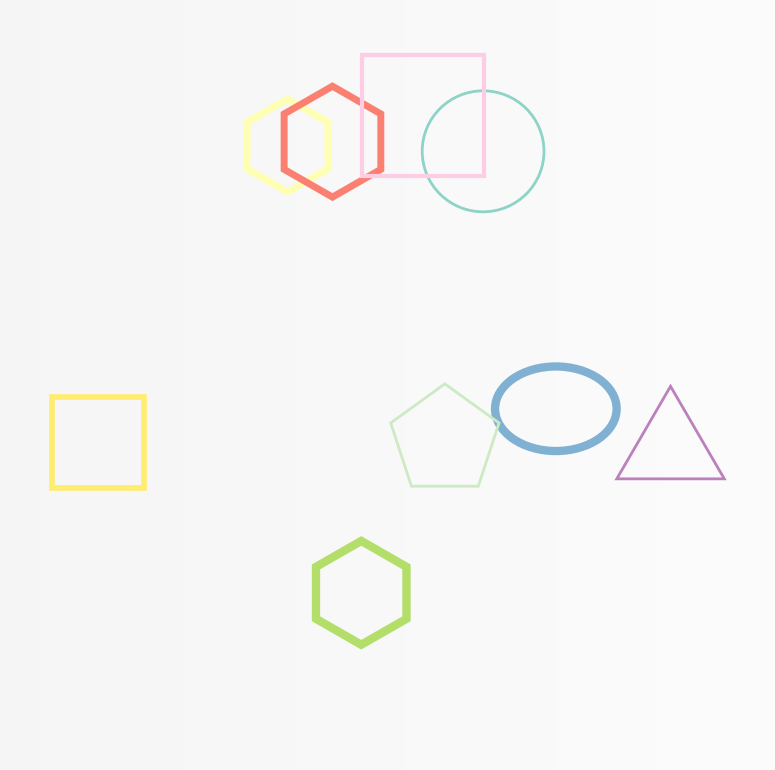[{"shape": "circle", "thickness": 1, "radius": 0.39, "center": [0.623, 0.803]}, {"shape": "hexagon", "thickness": 2.5, "radius": 0.3, "center": [0.371, 0.811]}, {"shape": "hexagon", "thickness": 2.5, "radius": 0.36, "center": [0.429, 0.816]}, {"shape": "oval", "thickness": 3, "radius": 0.39, "center": [0.717, 0.469]}, {"shape": "hexagon", "thickness": 3, "radius": 0.34, "center": [0.466, 0.23]}, {"shape": "square", "thickness": 1.5, "radius": 0.39, "center": [0.546, 0.85]}, {"shape": "triangle", "thickness": 1, "radius": 0.4, "center": [0.865, 0.418]}, {"shape": "pentagon", "thickness": 1, "radius": 0.37, "center": [0.574, 0.428]}, {"shape": "square", "thickness": 2, "radius": 0.29, "center": [0.126, 0.425]}]